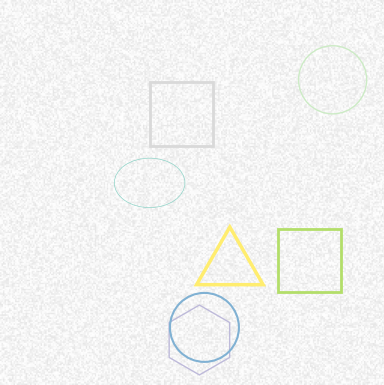[{"shape": "oval", "thickness": 0.5, "radius": 0.46, "center": [0.389, 0.525]}, {"shape": "hexagon", "thickness": 1, "radius": 0.45, "center": [0.518, 0.117]}, {"shape": "circle", "thickness": 1.5, "radius": 0.45, "center": [0.531, 0.15]}, {"shape": "square", "thickness": 2, "radius": 0.41, "center": [0.805, 0.322]}, {"shape": "square", "thickness": 2, "radius": 0.41, "center": [0.472, 0.704]}, {"shape": "circle", "thickness": 1, "radius": 0.44, "center": [0.864, 0.793]}, {"shape": "triangle", "thickness": 2.5, "radius": 0.5, "center": [0.597, 0.31]}]